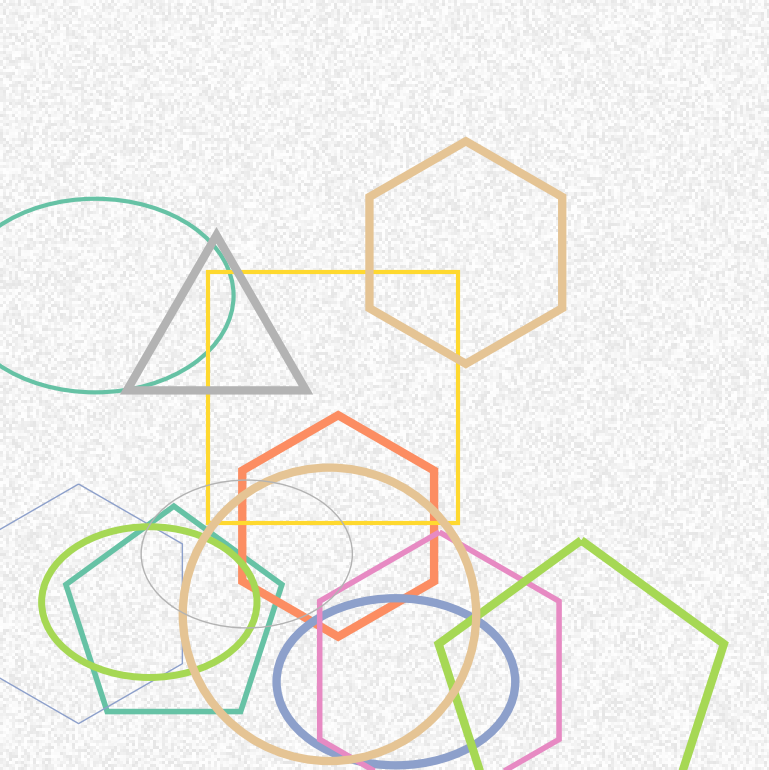[{"shape": "pentagon", "thickness": 2, "radius": 0.74, "center": [0.226, 0.195]}, {"shape": "oval", "thickness": 1.5, "radius": 0.9, "center": [0.124, 0.616]}, {"shape": "hexagon", "thickness": 3, "radius": 0.72, "center": [0.439, 0.317]}, {"shape": "oval", "thickness": 3, "radius": 0.78, "center": [0.514, 0.115]}, {"shape": "hexagon", "thickness": 0.5, "radius": 0.78, "center": [0.102, 0.216]}, {"shape": "hexagon", "thickness": 2, "radius": 0.9, "center": [0.571, 0.129]}, {"shape": "pentagon", "thickness": 3, "radius": 0.97, "center": [0.755, 0.104]}, {"shape": "oval", "thickness": 2.5, "radius": 0.7, "center": [0.194, 0.218]}, {"shape": "square", "thickness": 1.5, "radius": 0.81, "center": [0.433, 0.484]}, {"shape": "hexagon", "thickness": 3, "radius": 0.72, "center": [0.605, 0.672]}, {"shape": "circle", "thickness": 3, "radius": 0.95, "center": [0.428, 0.202]}, {"shape": "oval", "thickness": 0.5, "radius": 0.69, "center": [0.32, 0.281]}, {"shape": "triangle", "thickness": 3, "radius": 0.67, "center": [0.281, 0.56]}]